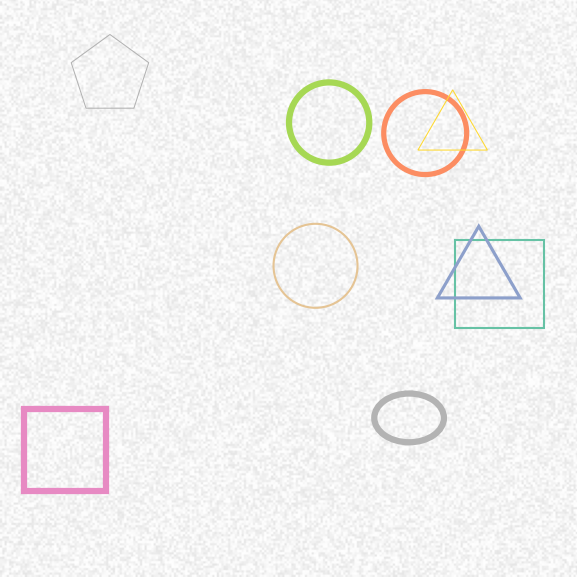[{"shape": "square", "thickness": 1, "radius": 0.38, "center": [0.865, 0.508]}, {"shape": "circle", "thickness": 2.5, "radius": 0.36, "center": [0.736, 0.769]}, {"shape": "triangle", "thickness": 1.5, "radius": 0.41, "center": [0.829, 0.525]}, {"shape": "square", "thickness": 3, "radius": 0.35, "center": [0.112, 0.22]}, {"shape": "circle", "thickness": 3, "radius": 0.35, "center": [0.57, 0.787]}, {"shape": "triangle", "thickness": 0.5, "radius": 0.35, "center": [0.784, 0.774]}, {"shape": "circle", "thickness": 1, "radius": 0.36, "center": [0.546, 0.539]}, {"shape": "oval", "thickness": 3, "radius": 0.3, "center": [0.708, 0.276]}, {"shape": "pentagon", "thickness": 0.5, "radius": 0.35, "center": [0.19, 0.869]}]